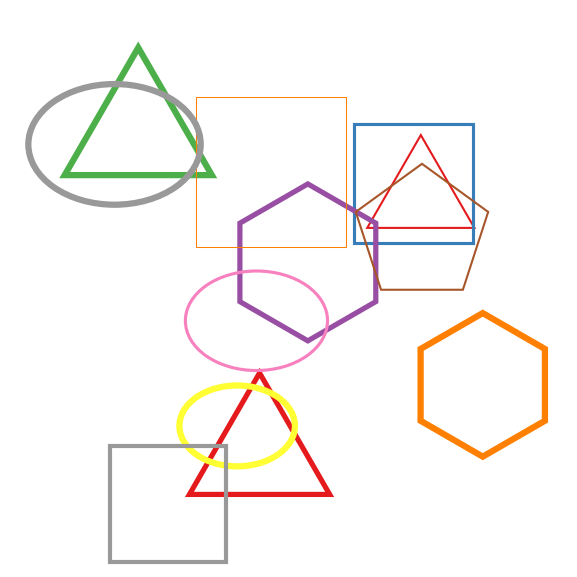[{"shape": "triangle", "thickness": 2.5, "radius": 0.7, "center": [0.449, 0.213]}, {"shape": "triangle", "thickness": 1, "radius": 0.54, "center": [0.729, 0.658]}, {"shape": "square", "thickness": 1.5, "radius": 0.52, "center": [0.716, 0.681]}, {"shape": "triangle", "thickness": 3, "radius": 0.74, "center": [0.239, 0.769]}, {"shape": "hexagon", "thickness": 2.5, "radius": 0.68, "center": [0.533, 0.545]}, {"shape": "hexagon", "thickness": 3, "radius": 0.62, "center": [0.836, 0.333]}, {"shape": "square", "thickness": 0.5, "radius": 0.65, "center": [0.469, 0.702]}, {"shape": "oval", "thickness": 3, "radius": 0.5, "center": [0.411, 0.262]}, {"shape": "pentagon", "thickness": 1, "radius": 0.6, "center": [0.731, 0.595]}, {"shape": "oval", "thickness": 1.5, "radius": 0.62, "center": [0.444, 0.444]}, {"shape": "oval", "thickness": 3, "radius": 0.75, "center": [0.198, 0.749]}, {"shape": "square", "thickness": 2, "radius": 0.5, "center": [0.291, 0.127]}]